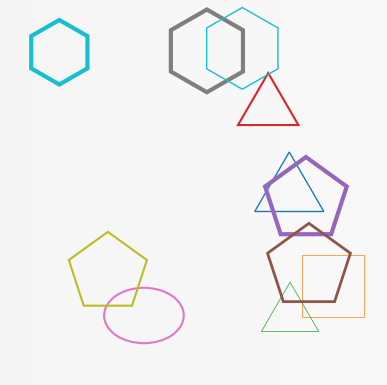[{"shape": "triangle", "thickness": 1, "radius": 0.51, "center": [0.747, 0.502]}, {"shape": "square", "thickness": 0.5, "radius": 0.4, "center": [0.86, 0.257]}, {"shape": "triangle", "thickness": 0.5, "radius": 0.43, "center": [0.748, 0.182]}, {"shape": "triangle", "thickness": 1.5, "radius": 0.45, "center": [0.692, 0.72]}, {"shape": "pentagon", "thickness": 3, "radius": 0.55, "center": [0.789, 0.481]}, {"shape": "pentagon", "thickness": 2, "radius": 0.56, "center": [0.797, 0.307]}, {"shape": "oval", "thickness": 1.5, "radius": 0.51, "center": [0.371, 0.181]}, {"shape": "hexagon", "thickness": 3, "radius": 0.54, "center": [0.534, 0.868]}, {"shape": "pentagon", "thickness": 1.5, "radius": 0.53, "center": [0.278, 0.292]}, {"shape": "hexagon", "thickness": 3, "radius": 0.42, "center": [0.153, 0.864]}, {"shape": "hexagon", "thickness": 1, "radius": 0.53, "center": [0.625, 0.874]}]